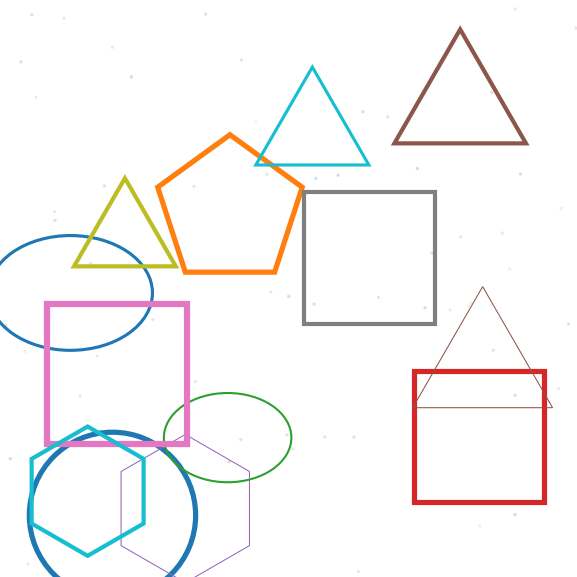[{"shape": "circle", "thickness": 2.5, "radius": 0.72, "center": [0.195, 0.107]}, {"shape": "oval", "thickness": 1.5, "radius": 0.71, "center": [0.122, 0.492]}, {"shape": "pentagon", "thickness": 2.5, "radius": 0.66, "center": [0.398, 0.634]}, {"shape": "oval", "thickness": 1, "radius": 0.55, "center": [0.394, 0.241]}, {"shape": "square", "thickness": 2.5, "radius": 0.57, "center": [0.83, 0.243]}, {"shape": "hexagon", "thickness": 0.5, "radius": 0.64, "center": [0.321, 0.119]}, {"shape": "triangle", "thickness": 0.5, "radius": 0.7, "center": [0.836, 0.363]}, {"shape": "triangle", "thickness": 2, "radius": 0.66, "center": [0.797, 0.817]}, {"shape": "square", "thickness": 3, "radius": 0.61, "center": [0.203, 0.351]}, {"shape": "square", "thickness": 2, "radius": 0.57, "center": [0.639, 0.553]}, {"shape": "triangle", "thickness": 2, "radius": 0.51, "center": [0.216, 0.589]}, {"shape": "hexagon", "thickness": 2, "radius": 0.56, "center": [0.152, 0.149]}, {"shape": "triangle", "thickness": 1.5, "radius": 0.57, "center": [0.541, 0.77]}]